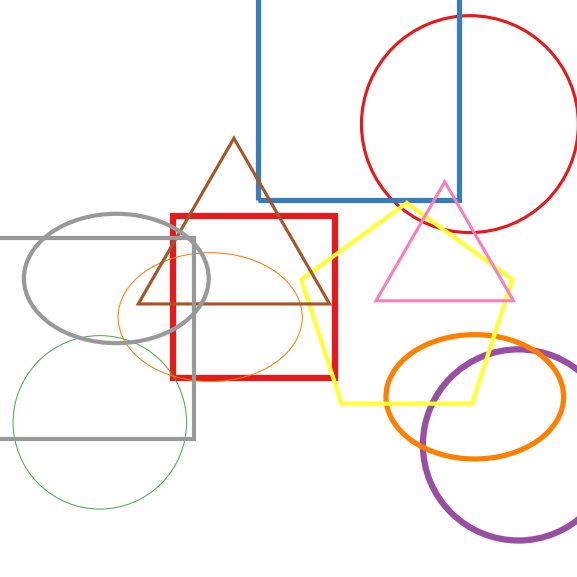[{"shape": "square", "thickness": 3, "radius": 0.7, "center": [0.44, 0.485]}, {"shape": "circle", "thickness": 1.5, "radius": 0.94, "center": [0.814, 0.784]}, {"shape": "square", "thickness": 2.5, "radius": 0.87, "center": [0.621, 0.827]}, {"shape": "circle", "thickness": 0.5, "radius": 0.75, "center": [0.173, 0.268]}, {"shape": "circle", "thickness": 3, "radius": 0.83, "center": [0.898, 0.229]}, {"shape": "oval", "thickness": 2.5, "radius": 0.77, "center": [0.822, 0.312]}, {"shape": "oval", "thickness": 0.5, "radius": 0.8, "center": [0.364, 0.45]}, {"shape": "pentagon", "thickness": 2, "radius": 0.96, "center": [0.704, 0.456]}, {"shape": "triangle", "thickness": 1.5, "radius": 0.96, "center": [0.405, 0.568]}, {"shape": "triangle", "thickness": 1.5, "radius": 0.69, "center": [0.77, 0.547]}, {"shape": "square", "thickness": 2, "radius": 0.87, "center": [0.161, 0.414]}, {"shape": "oval", "thickness": 2, "radius": 0.8, "center": [0.201, 0.517]}]